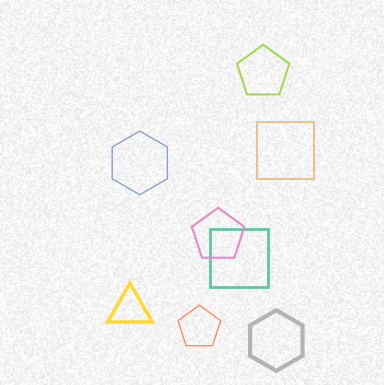[{"shape": "square", "thickness": 2, "radius": 0.38, "center": [0.62, 0.33]}, {"shape": "pentagon", "thickness": 1, "radius": 0.29, "center": [0.518, 0.149]}, {"shape": "hexagon", "thickness": 1, "radius": 0.41, "center": [0.363, 0.577]}, {"shape": "pentagon", "thickness": 1.5, "radius": 0.36, "center": [0.567, 0.389]}, {"shape": "pentagon", "thickness": 1.5, "radius": 0.36, "center": [0.684, 0.812]}, {"shape": "triangle", "thickness": 2.5, "radius": 0.33, "center": [0.338, 0.197]}, {"shape": "square", "thickness": 1.5, "radius": 0.37, "center": [0.742, 0.61]}, {"shape": "hexagon", "thickness": 3, "radius": 0.39, "center": [0.718, 0.115]}]